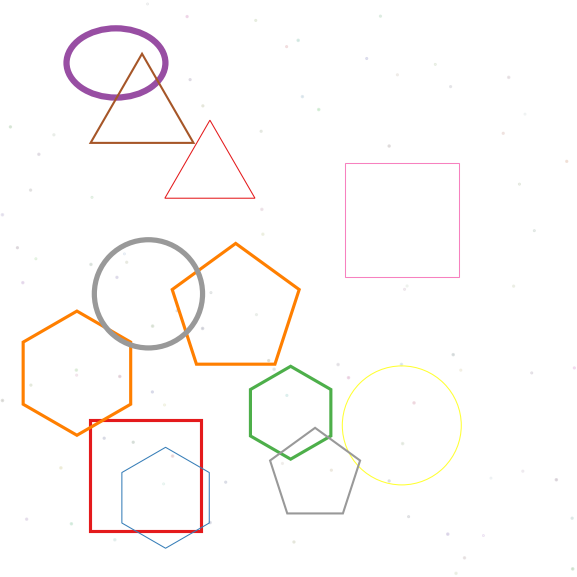[{"shape": "square", "thickness": 1.5, "radius": 0.48, "center": [0.252, 0.175]}, {"shape": "triangle", "thickness": 0.5, "radius": 0.45, "center": [0.363, 0.701]}, {"shape": "hexagon", "thickness": 0.5, "radius": 0.44, "center": [0.287, 0.137]}, {"shape": "hexagon", "thickness": 1.5, "radius": 0.4, "center": [0.503, 0.284]}, {"shape": "oval", "thickness": 3, "radius": 0.43, "center": [0.201, 0.89]}, {"shape": "pentagon", "thickness": 1.5, "radius": 0.58, "center": [0.408, 0.462]}, {"shape": "hexagon", "thickness": 1.5, "radius": 0.54, "center": [0.133, 0.353]}, {"shape": "circle", "thickness": 0.5, "radius": 0.52, "center": [0.696, 0.262]}, {"shape": "triangle", "thickness": 1, "radius": 0.51, "center": [0.246, 0.803]}, {"shape": "square", "thickness": 0.5, "radius": 0.49, "center": [0.696, 0.618]}, {"shape": "circle", "thickness": 2.5, "radius": 0.47, "center": [0.257, 0.49]}, {"shape": "pentagon", "thickness": 1, "radius": 0.41, "center": [0.546, 0.176]}]